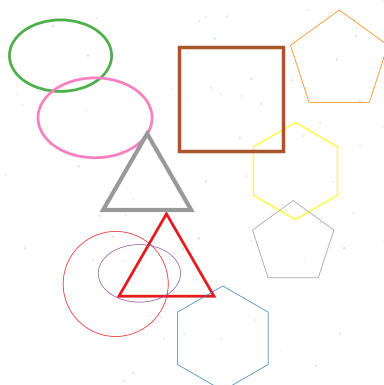[{"shape": "circle", "thickness": 0.5, "radius": 0.68, "center": [0.301, 0.262]}, {"shape": "triangle", "thickness": 2, "radius": 0.71, "center": [0.432, 0.302]}, {"shape": "hexagon", "thickness": 0.5, "radius": 0.68, "center": [0.579, 0.121]}, {"shape": "oval", "thickness": 2, "radius": 0.66, "center": [0.157, 0.855]}, {"shape": "oval", "thickness": 0.5, "radius": 0.53, "center": [0.362, 0.29]}, {"shape": "pentagon", "thickness": 0.5, "radius": 0.66, "center": [0.881, 0.841]}, {"shape": "hexagon", "thickness": 1, "radius": 0.63, "center": [0.768, 0.556]}, {"shape": "square", "thickness": 2.5, "radius": 0.67, "center": [0.601, 0.742]}, {"shape": "oval", "thickness": 2, "radius": 0.74, "center": [0.247, 0.694]}, {"shape": "triangle", "thickness": 3, "radius": 0.66, "center": [0.382, 0.521]}, {"shape": "pentagon", "thickness": 0.5, "radius": 0.55, "center": [0.762, 0.368]}]